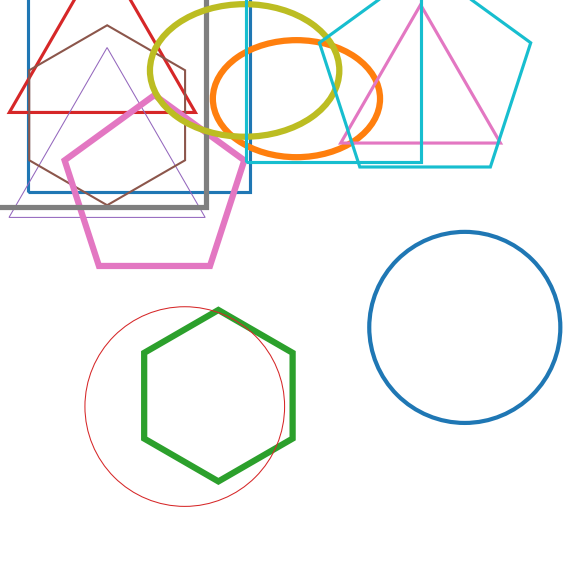[{"shape": "square", "thickness": 1.5, "radius": 0.96, "center": [0.241, 0.859]}, {"shape": "circle", "thickness": 2, "radius": 0.83, "center": [0.805, 0.432]}, {"shape": "oval", "thickness": 3, "radius": 0.72, "center": [0.513, 0.828]}, {"shape": "hexagon", "thickness": 3, "radius": 0.74, "center": [0.378, 0.314]}, {"shape": "circle", "thickness": 0.5, "radius": 0.86, "center": [0.32, 0.295]}, {"shape": "triangle", "thickness": 1.5, "radius": 0.93, "center": [0.177, 0.897]}, {"shape": "triangle", "thickness": 0.5, "radius": 0.98, "center": [0.185, 0.721]}, {"shape": "hexagon", "thickness": 1, "radius": 0.78, "center": [0.186, 0.8]}, {"shape": "triangle", "thickness": 1.5, "radius": 0.8, "center": [0.728, 0.831]}, {"shape": "pentagon", "thickness": 3, "radius": 0.82, "center": [0.267, 0.671]}, {"shape": "square", "thickness": 2.5, "radius": 1.0, "center": [0.157, 0.841]}, {"shape": "oval", "thickness": 3, "radius": 0.82, "center": [0.424, 0.877]}, {"shape": "square", "thickness": 1.5, "radius": 0.76, "center": [0.578, 0.871]}, {"shape": "pentagon", "thickness": 1.5, "radius": 0.96, "center": [0.736, 0.866]}]